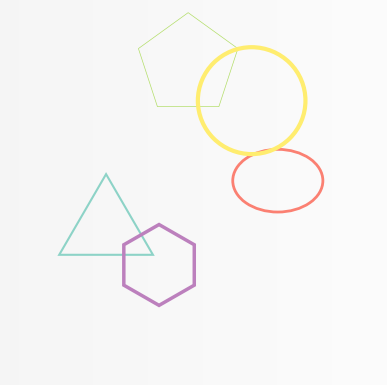[{"shape": "triangle", "thickness": 1.5, "radius": 0.7, "center": [0.274, 0.408]}, {"shape": "oval", "thickness": 2, "radius": 0.58, "center": [0.717, 0.531]}, {"shape": "pentagon", "thickness": 0.5, "radius": 0.67, "center": [0.486, 0.832]}, {"shape": "hexagon", "thickness": 2.5, "radius": 0.52, "center": [0.41, 0.312]}, {"shape": "circle", "thickness": 3, "radius": 0.69, "center": [0.649, 0.739]}]